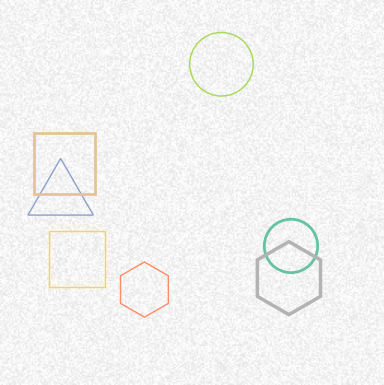[{"shape": "circle", "thickness": 2, "radius": 0.35, "center": [0.756, 0.361]}, {"shape": "hexagon", "thickness": 1, "radius": 0.36, "center": [0.375, 0.248]}, {"shape": "triangle", "thickness": 1, "radius": 0.49, "center": [0.157, 0.49]}, {"shape": "circle", "thickness": 1, "radius": 0.41, "center": [0.575, 0.833]}, {"shape": "square", "thickness": 1, "radius": 0.36, "center": [0.201, 0.326]}, {"shape": "square", "thickness": 2, "radius": 0.4, "center": [0.168, 0.575]}, {"shape": "hexagon", "thickness": 2.5, "radius": 0.47, "center": [0.75, 0.278]}]